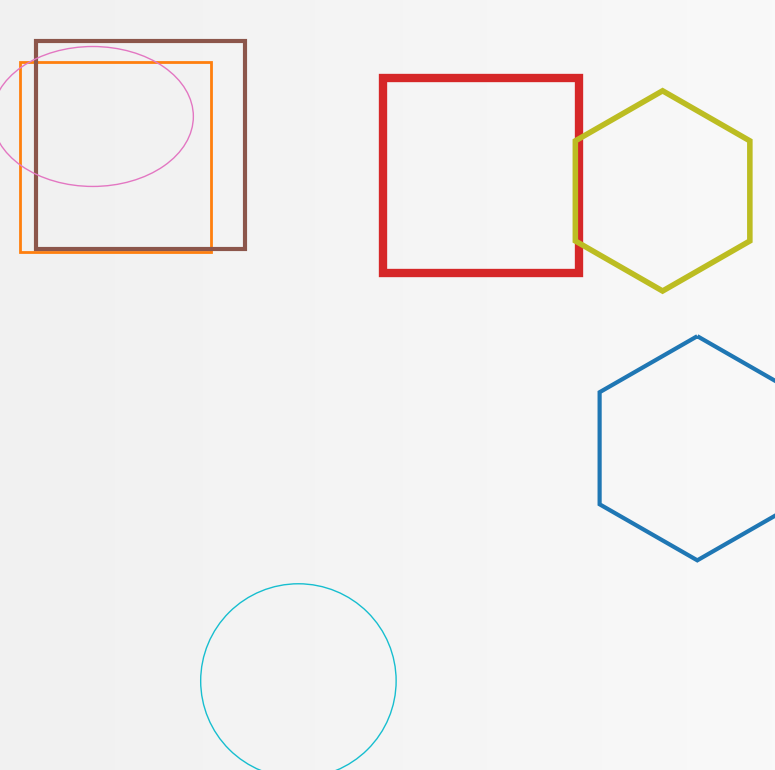[{"shape": "hexagon", "thickness": 1.5, "radius": 0.73, "center": [0.9, 0.418]}, {"shape": "square", "thickness": 1, "radius": 0.62, "center": [0.149, 0.796]}, {"shape": "square", "thickness": 3, "radius": 0.63, "center": [0.621, 0.772]}, {"shape": "square", "thickness": 1.5, "radius": 0.67, "center": [0.181, 0.812]}, {"shape": "oval", "thickness": 0.5, "radius": 0.65, "center": [0.12, 0.849]}, {"shape": "hexagon", "thickness": 2, "radius": 0.65, "center": [0.855, 0.752]}, {"shape": "circle", "thickness": 0.5, "radius": 0.63, "center": [0.385, 0.116]}]